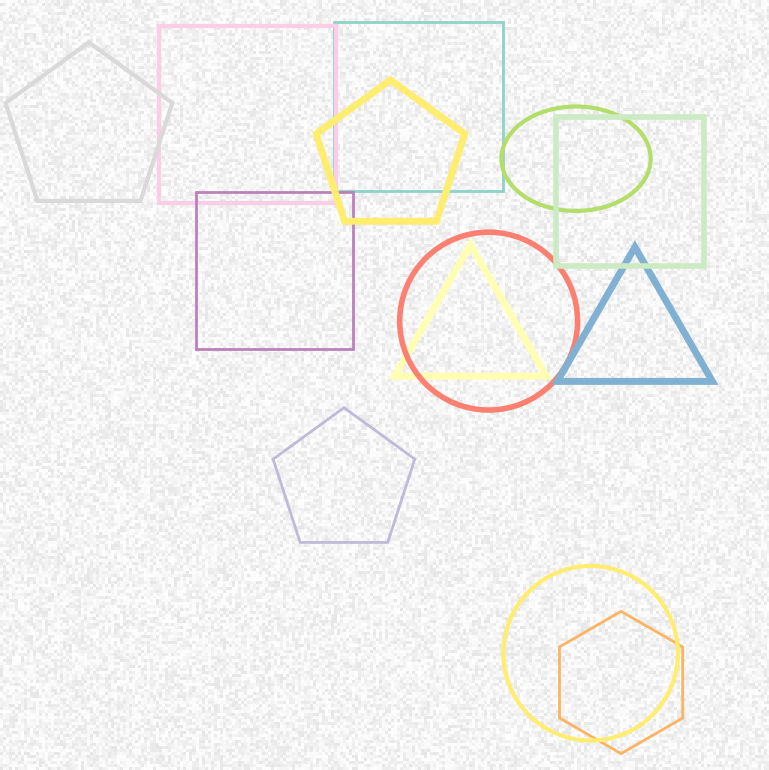[{"shape": "square", "thickness": 1, "radius": 0.55, "center": [0.544, 0.862]}, {"shape": "triangle", "thickness": 2.5, "radius": 0.57, "center": [0.611, 0.568]}, {"shape": "pentagon", "thickness": 1, "radius": 0.48, "center": [0.447, 0.374]}, {"shape": "circle", "thickness": 2, "radius": 0.58, "center": [0.635, 0.583]}, {"shape": "triangle", "thickness": 2.5, "radius": 0.58, "center": [0.825, 0.563]}, {"shape": "hexagon", "thickness": 1, "radius": 0.46, "center": [0.807, 0.114]}, {"shape": "oval", "thickness": 1.5, "radius": 0.48, "center": [0.748, 0.794]}, {"shape": "square", "thickness": 1.5, "radius": 0.58, "center": [0.321, 0.852]}, {"shape": "pentagon", "thickness": 1.5, "radius": 0.57, "center": [0.115, 0.831]}, {"shape": "square", "thickness": 1, "radius": 0.51, "center": [0.356, 0.649]}, {"shape": "square", "thickness": 2, "radius": 0.48, "center": [0.818, 0.751]}, {"shape": "circle", "thickness": 1.5, "radius": 0.57, "center": [0.767, 0.152]}, {"shape": "pentagon", "thickness": 2.5, "radius": 0.51, "center": [0.507, 0.795]}]